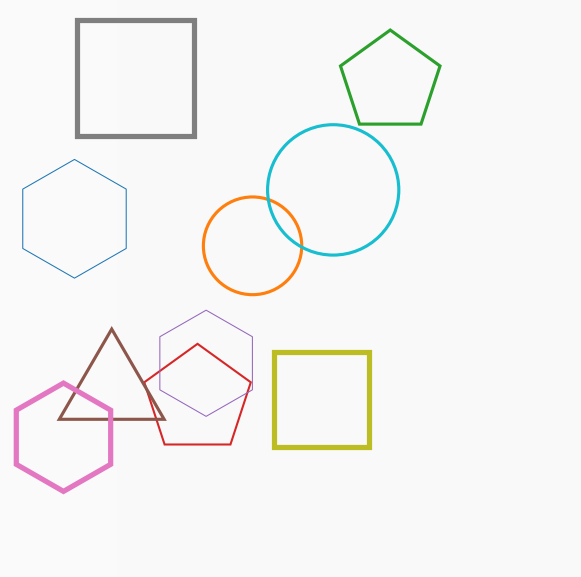[{"shape": "hexagon", "thickness": 0.5, "radius": 0.51, "center": [0.128, 0.62]}, {"shape": "circle", "thickness": 1.5, "radius": 0.42, "center": [0.435, 0.573]}, {"shape": "pentagon", "thickness": 1.5, "radius": 0.45, "center": [0.671, 0.857]}, {"shape": "pentagon", "thickness": 1, "radius": 0.48, "center": [0.34, 0.307]}, {"shape": "hexagon", "thickness": 0.5, "radius": 0.46, "center": [0.355, 0.37]}, {"shape": "triangle", "thickness": 1.5, "radius": 0.52, "center": [0.192, 0.325]}, {"shape": "hexagon", "thickness": 2.5, "radius": 0.47, "center": [0.109, 0.242]}, {"shape": "square", "thickness": 2.5, "radius": 0.5, "center": [0.233, 0.864]}, {"shape": "square", "thickness": 2.5, "radius": 0.41, "center": [0.554, 0.308]}, {"shape": "circle", "thickness": 1.5, "radius": 0.56, "center": [0.573, 0.67]}]